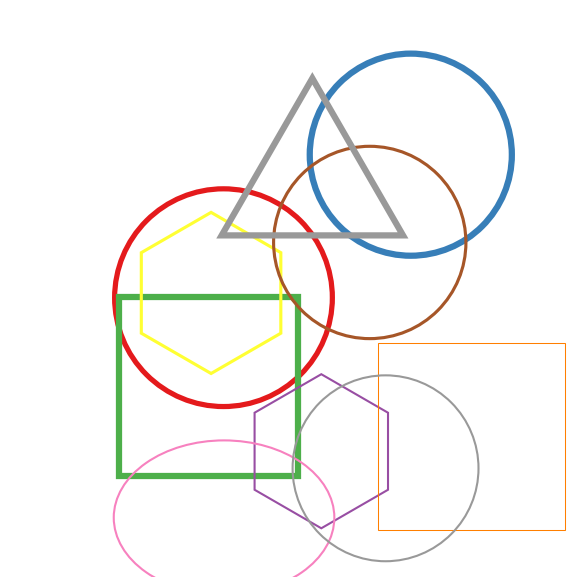[{"shape": "circle", "thickness": 2.5, "radius": 0.94, "center": [0.387, 0.484]}, {"shape": "circle", "thickness": 3, "radius": 0.87, "center": [0.711, 0.731]}, {"shape": "square", "thickness": 3, "radius": 0.78, "center": [0.361, 0.329]}, {"shape": "hexagon", "thickness": 1, "radius": 0.67, "center": [0.556, 0.218]}, {"shape": "square", "thickness": 0.5, "radius": 0.81, "center": [0.817, 0.243]}, {"shape": "hexagon", "thickness": 1.5, "radius": 0.7, "center": [0.365, 0.492]}, {"shape": "circle", "thickness": 1.5, "radius": 0.83, "center": [0.64, 0.579]}, {"shape": "oval", "thickness": 1, "radius": 0.95, "center": [0.388, 0.103]}, {"shape": "triangle", "thickness": 3, "radius": 0.91, "center": [0.541, 0.682]}, {"shape": "circle", "thickness": 1, "radius": 0.8, "center": [0.668, 0.188]}]